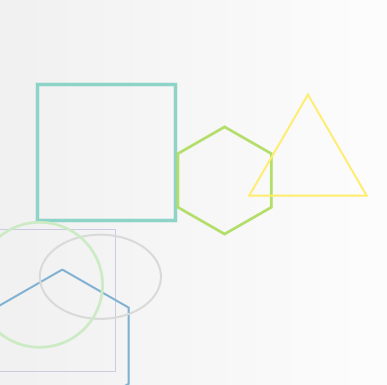[{"shape": "square", "thickness": 2.5, "radius": 0.88, "center": [0.274, 0.604]}, {"shape": "square", "thickness": 0.5, "radius": 0.92, "center": [0.111, 0.221]}, {"shape": "hexagon", "thickness": 1.5, "radius": 0.99, "center": [0.161, 0.102]}, {"shape": "hexagon", "thickness": 2, "radius": 0.7, "center": [0.58, 0.531]}, {"shape": "oval", "thickness": 1.5, "radius": 0.78, "center": [0.259, 0.281]}, {"shape": "circle", "thickness": 2, "radius": 0.81, "center": [0.102, 0.26]}, {"shape": "triangle", "thickness": 1.5, "radius": 0.88, "center": [0.795, 0.579]}]